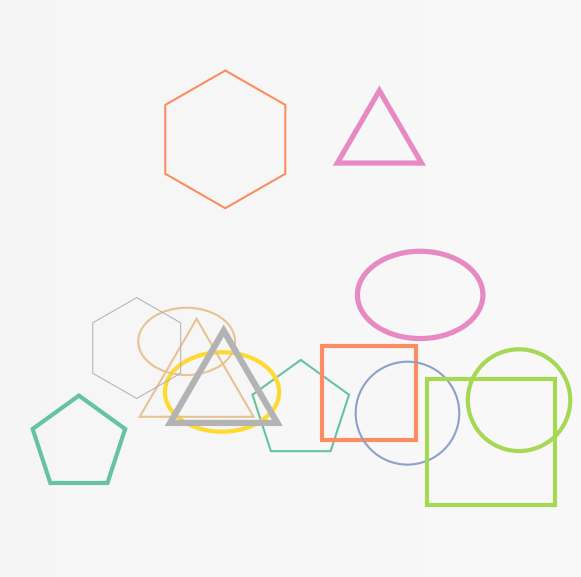[{"shape": "pentagon", "thickness": 2, "radius": 0.42, "center": [0.136, 0.23]}, {"shape": "pentagon", "thickness": 1, "radius": 0.44, "center": [0.517, 0.289]}, {"shape": "square", "thickness": 2, "radius": 0.41, "center": [0.635, 0.318]}, {"shape": "hexagon", "thickness": 1, "radius": 0.6, "center": [0.388, 0.758]}, {"shape": "circle", "thickness": 1, "radius": 0.45, "center": [0.701, 0.284]}, {"shape": "oval", "thickness": 2.5, "radius": 0.54, "center": [0.723, 0.488]}, {"shape": "triangle", "thickness": 2.5, "radius": 0.42, "center": [0.653, 0.759]}, {"shape": "square", "thickness": 2, "radius": 0.55, "center": [0.845, 0.233]}, {"shape": "circle", "thickness": 2, "radius": 0.44, "center": [0.893, 0.306]}, {"shape": "oval", "thickness": 2, "radius": 0.49, "center": [0.382, 0.32]}, {"shape": "oval", "thickness": 1, "radius": 0.42, "center": [0.321, 0.408]}, {"shape": "triangle", "thickness": 1, "radius": 0.57, "center": [0.338, 0.334]}, {"shape": "hexagon", "thickness": 0.5, "radius": 0.44, "center": [0.235, 0.396]}, {"shape": "triangle", "thickness": 3, "radius": 0.53, "center": [0.385, 0.32]}]